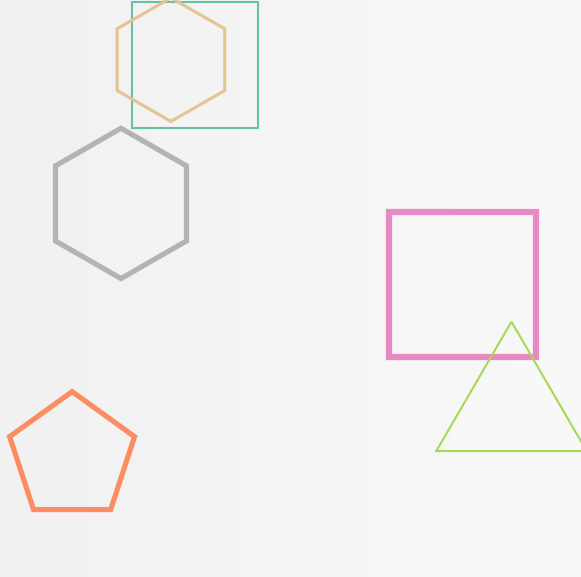[{"shape": "square", "thickness": 1, "radius": 0.54, "center": [0.336, 0.886]}, {"shape": "pentagon", "thickness": 2.5, "radius": 0.56, "center": [0.124, 0.208]}, {"shape": "square", "thickness": 3, "radius": 0.63, "center": [0.795, 0.506]}, {"shape": "triangle", "thickness": 1, "radius": 0.75, "center": [0.88, 0.293]}, {"shape": "hexagon", "thickness": 1.5, "radius": 0.53, "center": [0.294, 0.896]}, {"shape": "hexagon", "thickness": 2.5, "radius": 0.65, "center": [0.208, 0.647]}]